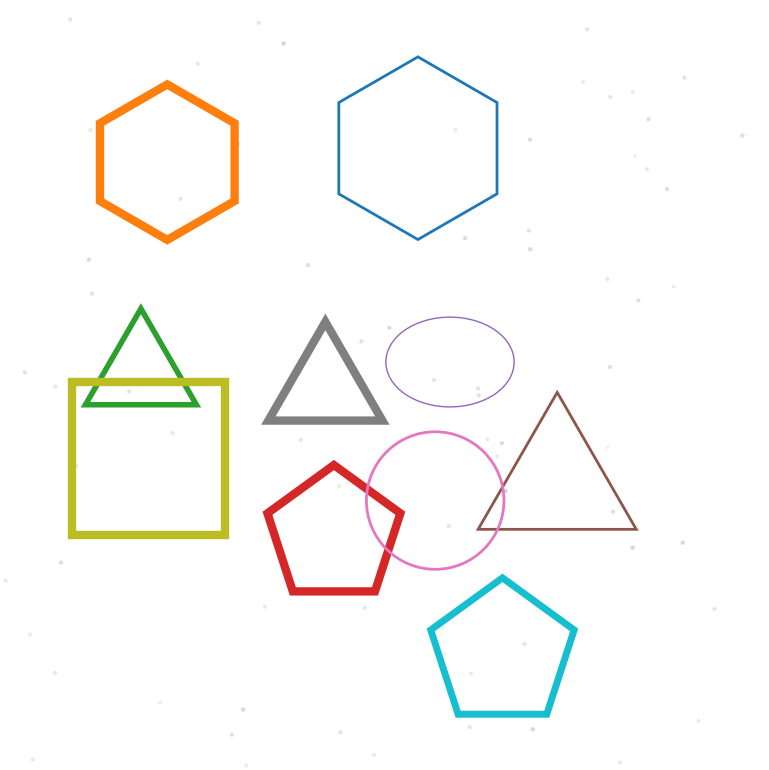[{"shape": "hexagon", "thickness": 1, "radius": 0.59, "center": [0.543, 0.808]}, {"shape": "hexagon", "thickness": 3, "radius": 0.5, "center": [0.217, 0.789]}, {"shape": "triangle", "thickness": 2, "radius": 0.42, "center": [0.183, 0.516]}, {"shape": "pentagon", "thickness": 3, "radius": 0.45, "center": [0.434, 0.305]}, {"shape": "oval", "thickness": 0.5, "radius": 0.42, "center": [0.584, 0.53]}, {"shape": "triangle", "thickness": 1, "radius": 0.59, "center": [0.724, 0.372]}, {"shape": "circle", "thickness": 1, "radius": 0.45, "center": [0.565, 0.35]}, {"shape": "triangle", "thickness": 3, "radius": 0.43, "center": [0.423, 0.497]}, {"shape": "square", "thickness": 3, "radius": 0.5, "center": [0.193, 0.404]}, {"shape": "pentagon", "thickness": 2.5, "radius": 0.49, "center": [0.653, 0.152]}]